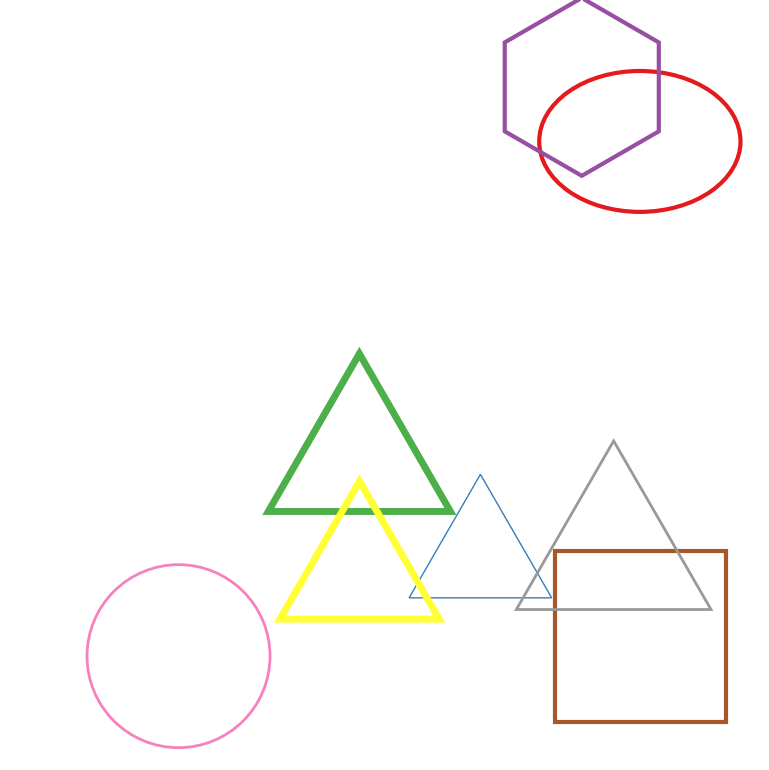[{"shape": "oval", "thickness": 1.5, "radius": 0.65, "center": [0.831, 0.816]}, {"shape": "triangle", "thickness": 0.5, "radius": 0.53, "center": [0.624, 0.277]}, {"shape": "triangle", "thickness": 2.5, "radius": 0.68, "center": [0.467, 0.404]}, {"shape": "hexagon", "thickness": 1.5, "radius": 0.58, "center": [0.756, 0.887]}, {"shape": "triangle", "thickness": 2.5, "radius": 0.6, "center": [0.467, 0.256]}, {"shape": "square", "thickness": 1.5, "radius": 0.56, "center": [0.832, 0.173]}, {"shape": "circle", "thickness": 1, "radius": 0.59, "center": [0.232, 0.148]}, {"shape": "triangle", "thickness": 1, "radius": 0.73, "center": [0.797, 0.281]}]